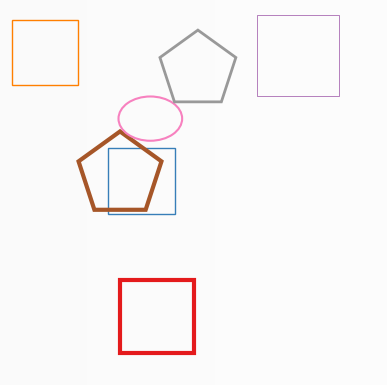[{"shape": "square", "thickness": 3, "radius": 0.48, "center": [0.405, 0.178]}, {"shape": "square", "thickness": 1, "radius": 0.43, "center": [0.365, 0.53]}, {"shape": "square", "thickness": 0.5, "radius": 0.53, "center": [0.769, 0.856]}, {"shape": "square", "thickness": 1, "radius": 0.42, "center": [0.116, 0.864]}, {"shape": "pentagon", "thickness": 3, "radius": 0.56, "center": [0.31, 0.546]}, {"shape": "oval", "thickness": 1.5, "radius": 0.41, "center": [0.388, 0.692]}, {"shape": "pentagon", "thickness": 2, "radius": 0.51, "center": [0.511, 0.819]}]